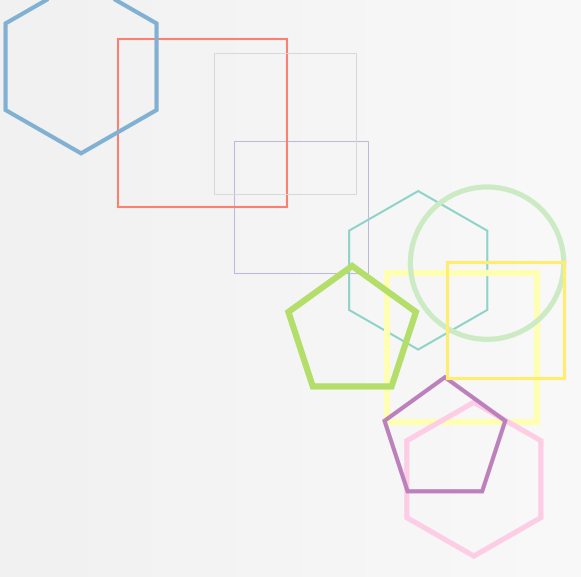[{"shape": "hexagon", "thickness": 1, "radius": 0.69, "center": [0.719, 0.531]}, {"shape": "square", "thickness": 3, "radius": 0.65, "center": [0.795, 0.398]}, {"shape": "square", "thickness": 0.5, "radius": 0.57, "center": [0.518, 0.64]}, {"shape": "square", "thickness": 1, "radius": 0.73, "center": [0.348, 0.787]}, {"shape": "hexagon", "thickness": 2, "radius": 0.75, "center": [0.139, 0.884]}, {"shape": "pentagon", "thickness": 3, "radius": 0.58, "center": [0.606, 0.423]}, {"shape": "hexagon", "thickness": 2.5, "radius": 0.67, "center": [0.815, 0.169]}, {"shape": "square", "thickness": 0.5, "radius": 0.61, "center": [0.49, 0.785]}, {"shape": "pentagon", "thickness": 2, "radius": 0.55, "center": [0.765, 0.237]}, {"shape": "circle", "thickness": 2.5, "radius": 0.66, "center": [0.838, 0.543]}, {"shape": "square", "thickness": 1.5, "radius": 0.5, "center": [0.87, 0.445]}]